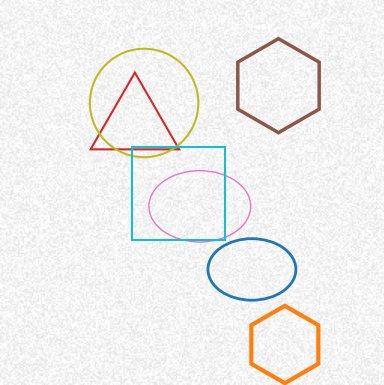[{"shape": "oval", "thickness": 2, "radius": 0.57, "center": [0.654, 0.3]}, {"shape": "hexagon", "thickness": 3, "radius": 0.5, "center": [0.74, 0.105]}, {"shape": "triangle", "thickness": 1.5, "radius": 0.66, "center": [0.35, 0.679]}, {"shape": "hexagon", "thickness": 2.5, "radius": 0.61, "center": [0.723, 0.778]}, {"shape": "oval", "thickness": 1, "radius": 0.66, "center": [0.519, 0.464]}, {"shape": "circle", "thickness": 1.5, "radius": 0.7, "center": [0.374, 0.733]}, {"shape": "square", "thickness": 1.5, "radius": 0.61, "center": [0.464, 0.497]}]